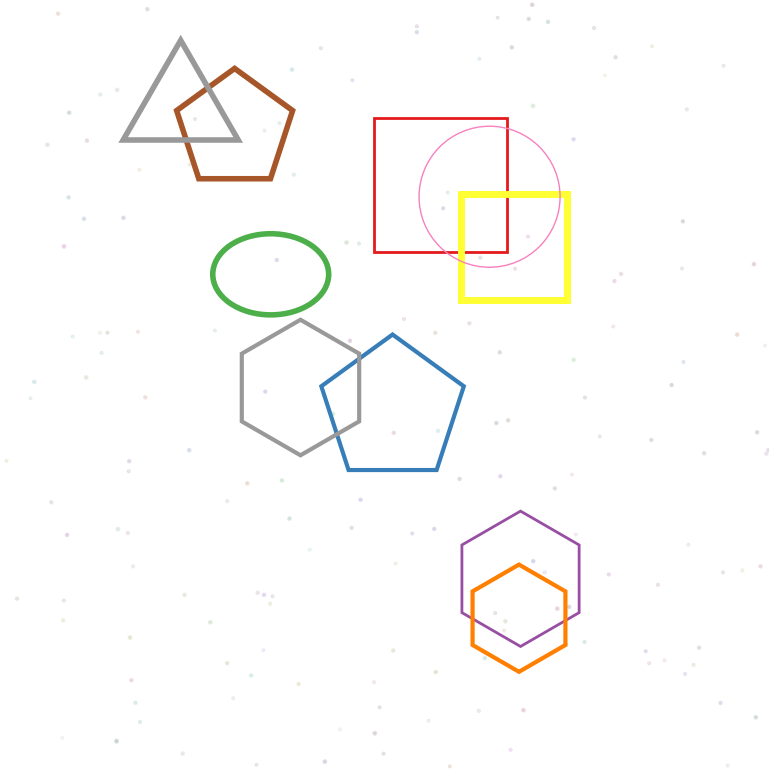[{"shape": "square", "thickness": 1, "radius": 0.43, "center": [0.572, 0.76]}, {"shape": "pentagon", "thickness": 1.5, "radius": 0.49, "center": [0.51, 0.468]}, {"shape": "oval", "thickness": 2, "radius": 0.38, "center": [0.352, 0.644]}, {"shape": "hexagon", "thickness": 1, "radius": 0.44, "center": [0.676, 0.248]}, {"shape": "hexagon", "thickness": 1.5, "radius": 0.35, "center": [0.674, 0.197]}, {"shape": "square", "thickness": 2.5, "radius": 0.34, "center": [0.667, 0.68]}, {"shape": "pentagon", "thickness": 2, "radius": 0.4, "center": [0.305, 0.832]}, {"shape": "circle", "thickness": 0.5, "radius": 0.46, "center": [0.636, 0.745]}, {"shape": "hexagon", "thickness": 1.5, "radius": 0.44, "center": [0.39, 0.497]}, {"shape": "triangle", "thickness": 2, "radius": 0.43, "center": [0.235, 0.861]}]